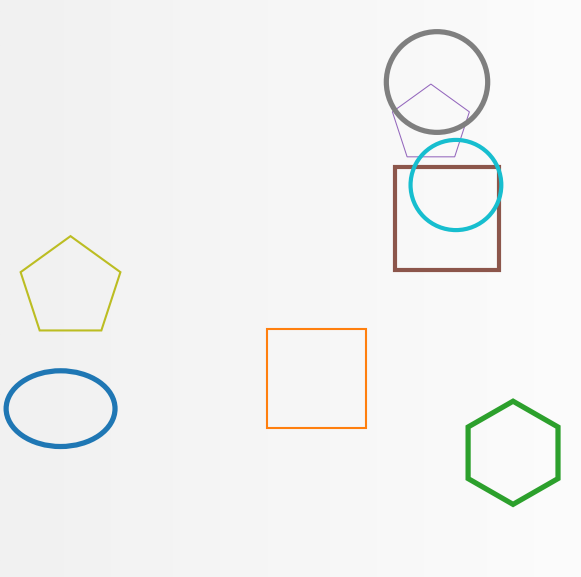[{"shape": "oval", "thickness": 2.5, "radius": 0.47, "center": [0.104, 0.292]}, {"shape": "square", "thickness": 1, "radius": 0.43, "center": [0.544, 0.344]}, {"shape": "hexagon", "thickness": 2.5, "radius": 0.45, "center": [0.883, 0.215]}, {"shape": "pentagon", "thickness": 0.5, "radius": 0.35, "center": [0.741, 0.784]}, {"shape": "square", "thickness": 2, "radius": 0.45, "center": [0.769, 0.621]}, {"shape": "circle", "thickness": 2.5, "radius": 0.44, "center": [0.752, 0.857]}, {"shape": "pentagon", "thickness": 1, "radius": 0.45, "center": [0.121, 0.5]}, {"shape": "circle", "thickness": 2, "radius": 0.39, "center": [0.784, 0.679]}]